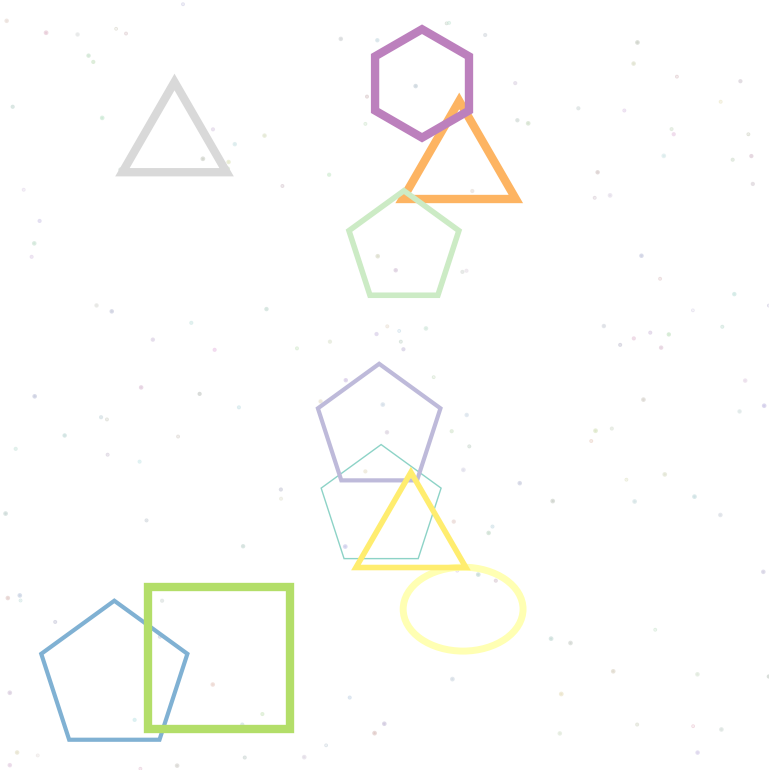[{"shape": "pentagon", "thickness": 0.5, "radius": 0.41, "center": [0.495, 0.341]}, {"shape": "oval", "thickness": 2.5, "radius": 0.39, "center": [0.601, 0.209]}, {"shape": "pentagon", "thickness": 1.5, "radius": 0.42, "center": [0.492, 0.444]}, {"shape": "pentagon", "thickness": 1.5, "radius": 0.5, "center": [0.148, 0.12]}, {"shape": "triangle", "thickness": 3, "radius": 0.42, "center": [0.596, 0.784]}, {"shape": "square", "thickness": 3, "radius": 0.46, "center": [0.284, 0.145]}, {"shape": "triangle", "thickness": 3, "radius": 0.39, "center": [0.227, 0.815]}, {"shape": "hexagon", "thickness": 3, "radius": 0.35, "center": [0.548, 0.892]}, {"shape": "pentagon", "thickness": 2, "radius": 0.38, "center": [0.525, 0.677]}, {"shape": "triangle", "thickness": 2, "radius": 0.41, "center": [0.534, 0.304]}]